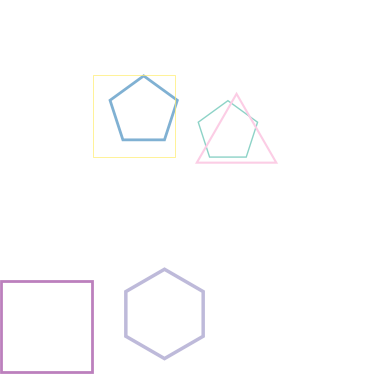[{"shape": "pentagon", "thickness": 1, "radius": 0.4, "center": [0.592, 0.658]}, {"shape": "hexagon", "thickness": 2.5, "radius": 0.58, "center": [0.427, 0.185]}, {"shape": "pentagon", "thickness": 2, "radius": 0.46, "center": [0.373, 0.711]}, {"shape": "triangle", "thickness": 1.5, "radius": 0.6, "center": [0.614, 0.637]}, {"shape": "square", "thickness": 2, "radius": 0.59, "center": [0.121, 0.152]}, {"shape": "square", "thickness": 0.5, "radius": 0.53, "center": [0.348, 0.699]}]